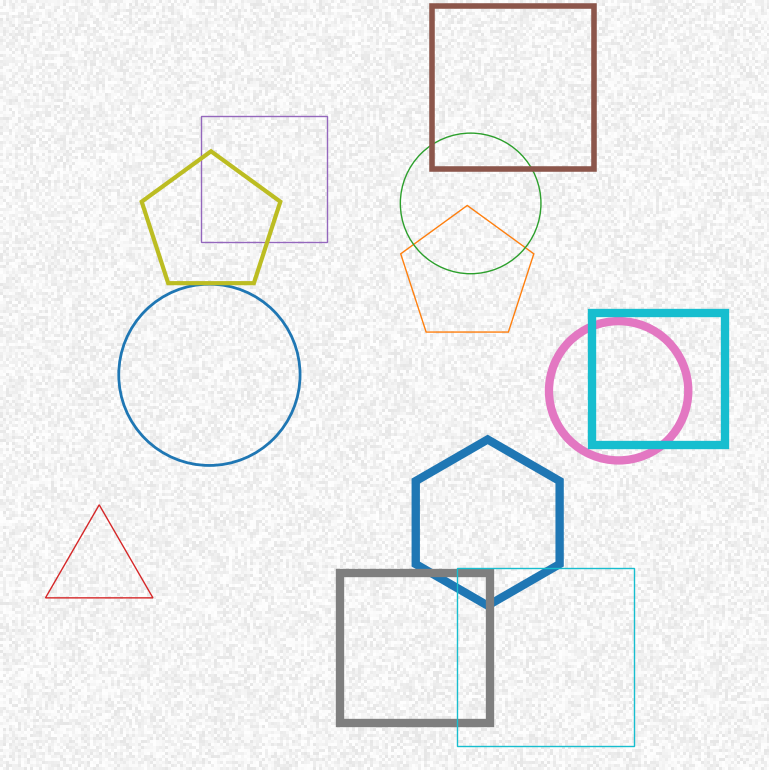[{"shape": "hexagon", "thickness": 3, "radius": 0.54, "center": [0.633, 0.321]}, {"shape": "circle", "thickness": 1, "radius": 0.59, "center": [0.272, 0.513]}, {"shape": "pentagon", "thickness": 0.5, "radius": 0.45, "center": [0.607, 0.642]}, {"shape": "circle", "thickness": 0.5, "radius": 0.46, "center": [0.611, 0.736]}, {"shape": "triangle", "thickness": 0.5, "radius": 0.4, "center": [0.129, 0.264]}, {"shape": "square", "thickness": 0.5, "radius": 0.41, "center": [0.343, 0.768]}, {"shape": "square", "thickness": 2, "radius": 0.53, "center": [0.666, 0.886]}, {"shape": "circle", "thickness": 3, "radius": 0.45, "center": [0.803, 0.493]}, {"shape": "square", "thickness": 3, "radius": 0.49, "center": [0.539, 0.159]}, {"shape": "pentagon", "thickness": 1.5, "radius": 0.47, "center": [0.274, 0.709]}, {"shape": "square", "thickness": 3, "radius": 0.43, "center": [0.855, 0.508]}, {"shape": "square", "thickness": 0.5, "radius": 0.58, "center": [0.709, 0.147]}]